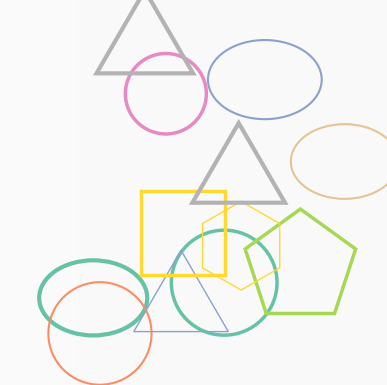[{"shape": "oval", "thickness": 3, "radius": 0.7, "center": [0.241, 0.226]}, {"shape": "circle", "thickness": 2.5, "radius": 0.68, "center": [0.579, 0.266]}, {"shape": "circle", "thickness": 1.5, "radius": 0.67, "center": [0.258, 0.134]}, {"shape": "triangle", "thickness": 1, "radius": 0.7, "center": [0.467, 0.209]}, {"shape": "oval", "thickness": 1.5, "radius": 0.73, "center": [0.683, 0.793]}, {"shape": "circle", "thickness": 2.5, "radius": 0.52, "center": [0.428, 0.757]}, {"shape": "pentagon", "thickness": 2.5, "radius": 0.75, "center": [0.775, 0.307]}, {"shape": "square", "thickness": 2.5, "radius": 0.54, "center": [0.472, 0.395]}, {"shape": "hexagon", "thickness": 1, "radius": 0.58, "center": [0.622, 0.362]}, {"shape": "oval", "thickness": 1.5, "radius": 0.69, "center": [0.889, 0.58]}, {"shape": "triangle", "thickness": 3, "radius": 0.72, "center": [0.374, 0.881]}, {"shape": "triangle", "thickness": 3, "radius": 0.69, "center": [0.616, 0.542]}]